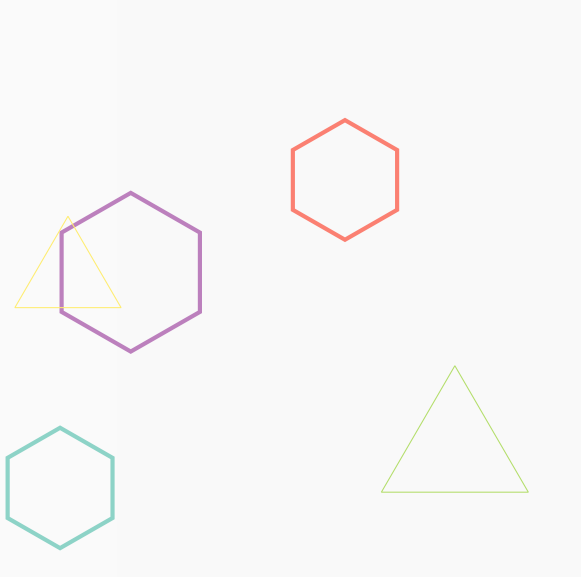[{"shape": "hexagon", "thickness": 2, "radius": 0.52, "center": [0.103, 0.154]}, {"shape": "hexagon", "thickness": 2, "radius": 0.52, "center": [0.594, 0.688]}, {"shape": "triangle", "thickness": 0.5, "radius": 0.73, "center": [0.783, 0.22]}, {"shape": "hexagon", "thickness": 2, "radius": 0.69, "center": [0.225, 0.528]}, {"shape": "triangle", "thickness": 0.5, "radius": 0.53, "center": [0.117, 0.519]}]